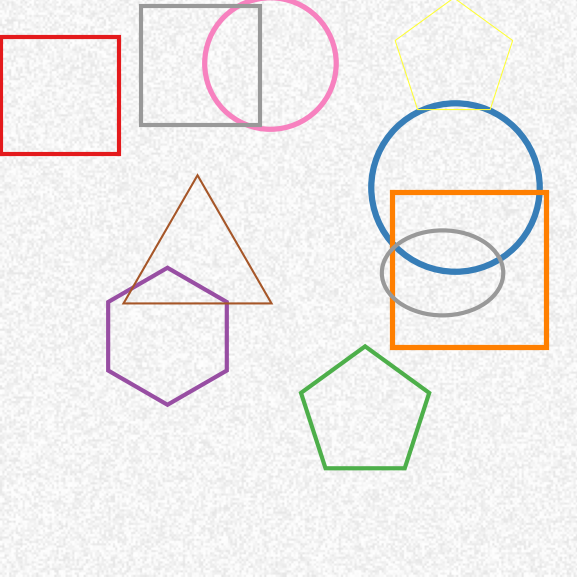[{"shape": "square", "thickness": 2, "radius": 0.51, "center": [0.104, 0.834]}, {"shape": "circle", "thickness": 3, "radius": 0.73, "center": [0.789, 0.674]}, {"shape": "pentagon", "thickness": 2, "radius": 0.58, "center": [0.632, 0.283]}, {"shape": "hexagon", "thickness": 2, "radius": 0.59, "center": [0.29, 0.417]}, {"shape": "square", "thickness": 2.5, "radius": 0.67, "center": [0.812, 0.532]}, {"shape": "pentagon", "thickness": 0.5, "radius": 0.53, "center": [0.786, 0.896]}, {"shape": "triangle", "thickness": 1, "radius": 0.74, "center": [0.342, 0.548]}, {"shape": "circle", "thickness": 2.5, "radius": 0.57, "center": [0.468, 0.889]}, {"shape": "oval", "thickness": 2, "radius": 0.53, "center": [0.766, 0.527]}, {"shape": "square", "thickness": 2, "radius": 0.52, "center": [0.348, 0.885]}]